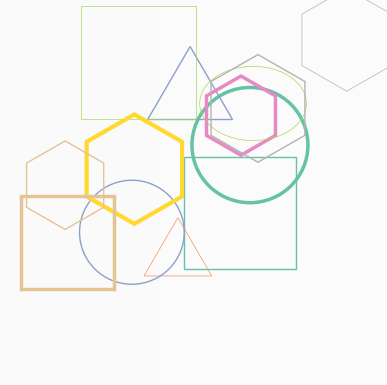[{"shape": "circle", "thickness": 2.5, "radius": 0.75, "center": [0.645, 0.623]}, {"shape": "square", "thickness": 1, "radius": 0.72, "center": [0.62, 0.447]}, {"shape": "triangle", "thickness": 0.5, "radius": 0.5, "center": [0.459, 0.334]}, {"shape": "circle", "thickness": 1, "radius": 0.68, "center": [0.34, 0.397]}, {"shape": "triangle", "thickness": 1, "radius": 0.63, "center": [0.491, 0.753]}, {"shape": "hexagon", "thickness": 2.5, "radius": 0.51, "center": [0.622, 0.7]}, {"shape": "square", "thickness": 0.5, "radius": 0.74, "center": [0.358, 0.838]}, {"shape": "oval", "thickness": 0.5, "radius": 0.69, "center": [0.653, 0.731]}, {"shape": "hexagon", "thickness": 3, "radius": 0.71, "center": [0.347, 0.561]}, {"shape": "hexagon", "thickness": 1, "radius": 0.57, "center": [0.168, 0.519]}, {"shape": "square", "thickness": 2.5, "radius": 0.6, "center": [0.174, 0.37]}, {"shape": "hexagon", "thickness": 1, "radius": 0.7, "center": [0.666, 0.718]}, {"shape": "hexagon", "thickness": 0.5, "radius": 0.67, "center": [0.895, 0.897]}]